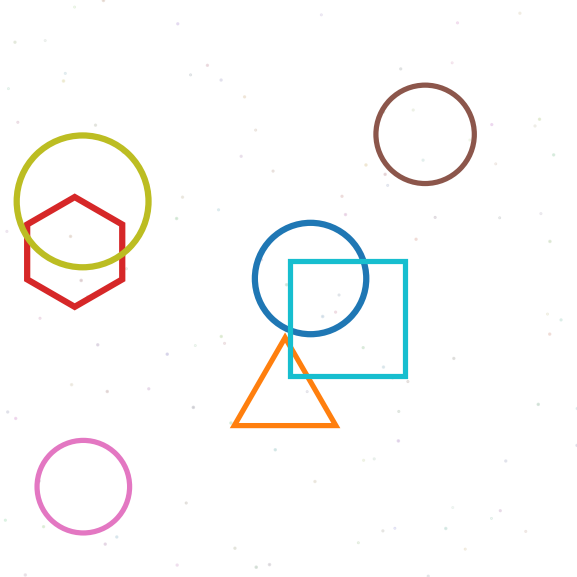[{"shape": "circle", "thickness": 3, "radius": 0.48, "center": [0.538, 0.517]}, {"shape": "triangle", "thickness": 2.5, "radius": 0.51, "center": [0.494, 0.313]}, {"shape": "hexagon", "thickness": 3, "radius": 0.48, "center": [0.129, 0.563]}, {"shape": "circle", "thickness": 2.5, "radius": 0.43, "center": [0.736, 0.767]}, {"shape": "circle", "thickness": 2.5, "radius": 0.4, "center": [0.144, 0.156]}, {"shape": "circle", "thickness": 3, "radius": 0.57, "center": [0.143, 0.65]}, {"shape": "square", "thickness": 2.5, "radius": 0.5, "center": [0.602, 0.448]}]